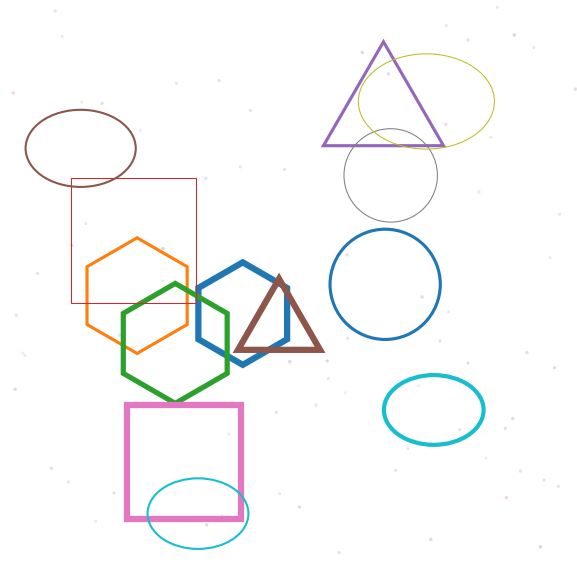[{"shape": "hexagon", "thickness": 3, "radius": 0.44, "center": [0.42, 0.456]}, {"shape": "circle", "thickness": 1.5, "radius": 0.48, "center": [0.667, 0.507]}, {"shape": "hexagon", "thickness": 1.5, "radius": 0.5, "center": [0.237, 0.487]}, {"shape": "hexagon", "thickness": 2.5, "radius": 0.52, "center": [0.303, 0.404]}, {"shape": "square", "thickness": 0.5, "radius": 0.54, "center": [0.231, 0.583]}, {"shape": "triangle", "thickness": 1.5, "radius": 0.6, "center": [0.664, 0.807]}, {"shape": "triangle", "thickness": 3, "radius": 0.41, "center": [0.483, 0.434]}, {"shape": "oval", "thickness": 1, "radius": 0.48, "center": [0.14, 0.742]}, {"shape": "square", "thickness": 3, "radius": 0.5, "center": [0.319, 0.199]}, {"shape": "circle", "thickness": 0.5, "radius": 0.4, "center": [0.677, 0.695]}, {"shape": "oval", "thickness": 0.5, "radius": 0.59, "center": [0.738, 0.823]}, {"shape": "oval", "thickness": 1, "radius": 0.44, "center": [0.343, 0.11]}, {"shape": "oval", "thickness": 2, "radius": 0.43, "center": [0.751, 0.289]}]